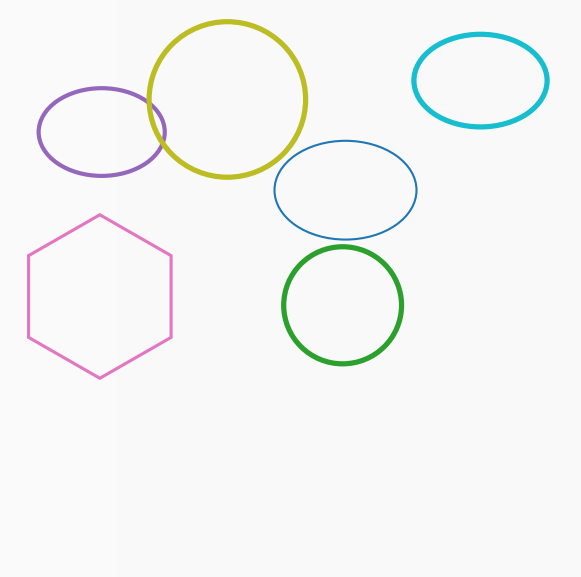[{"shape": "oval", "thickness": 1, "radius": 0.61, "center": [0.594, 0.67]}, {"shape": "circle", "thickness": 2.5, "radius": 0.51, "center": [0.589, 0.47]}, {"shape": "oval", "thickness": 2, "radius": 0.54, "center": [0.175, 0.77]}, {"shape": "hexagon", "thickness": 1.5, "radius": 0.71, "center": [0.172, 0.486]}, {"shape": "circle", "thickness": 2.5, "radius": 0.67, "center": [0.391, 0.827]}, {"shape": "oval", "thickness": 2.5, "radius": 0.57, "center": [0.827, 0.86]}]